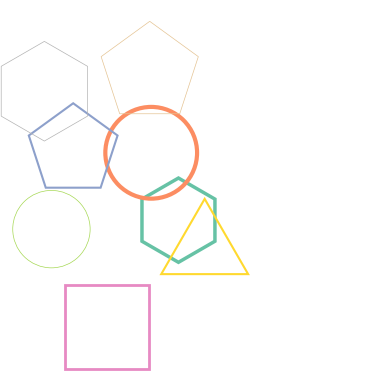[{"shape": "hexagon", "thickness": 2.5, "radius": 0.55, "center": [0.464, 0.428]}, {"shape": "circle", "thickness": 3, "radius": 0.6, "center": [0.393, 0.603]}, {"shape": "pentagon", "thickness": 1.5, "radius": 0.61, "center": [0.19, 0.611]}, {"shape": "square", "thickness": 2, "radius": 0.55, "center": [0.278, 0.151]}, {"shape": "circle", "thickness": 0.5, "radius": 0.5, "center": [0.134, 0.405]}, {"shape": "triangle", "thickness": 1.5, "radius": 0.65, "center": [0.532, 0.353]}, {"shape": "pentagon", "thickness": 0.5, "radius": 0.66, "center": [0.389, 0.812]}, {"shape": "hexagon", "thickness": 0.5, "radius": 0.65, "center": [0.115, 0.763]}]